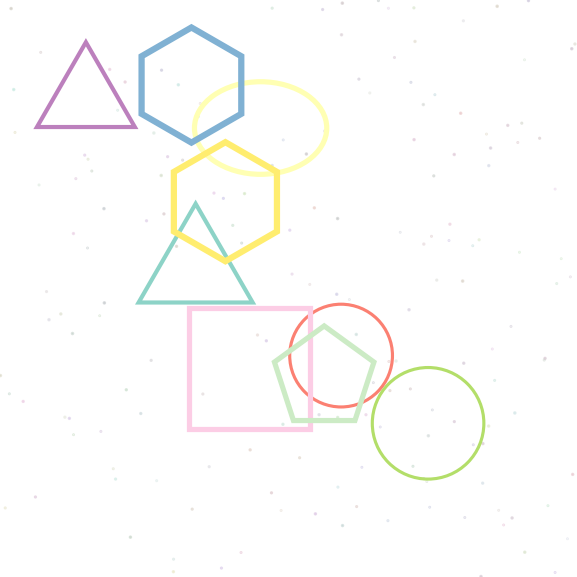[{"shape": "triangle", "thickness": 2, "radius": 0.57, "center": [0.339, 0.532]}, {"shape": "oval", "thickness": 2.5, "radius": 0.57, "center": [0.451, 0.777]}, {"shape": "circle", "thickness": 1.5, "radius": 0.44, "center": [0.591, 0.383]}, {"shape": "hexagon", "thickness": 3, "radius": 0.5, "center": [0.331, 0.852]}, {"shape": "circle", "thickness": 1.5, "radius": 0.48, "center": [0.741, 0.266]}, {"shape": "square", "thickness": 2.5, "radius": 0.52, "center": [0.433, 0.361]}, {"shape": "triangle", "thickness": 2, "radius": 0.49, "center": [0.149, 0.828]}, {"shape": "pentagon", "thickness": 2.5, "radius": 0.45, "center": [0.561, 0.344]}, {"shape": "hexagon", "thickness": 3, "radius": 0.52, "center": [0.39, 0.65]}]